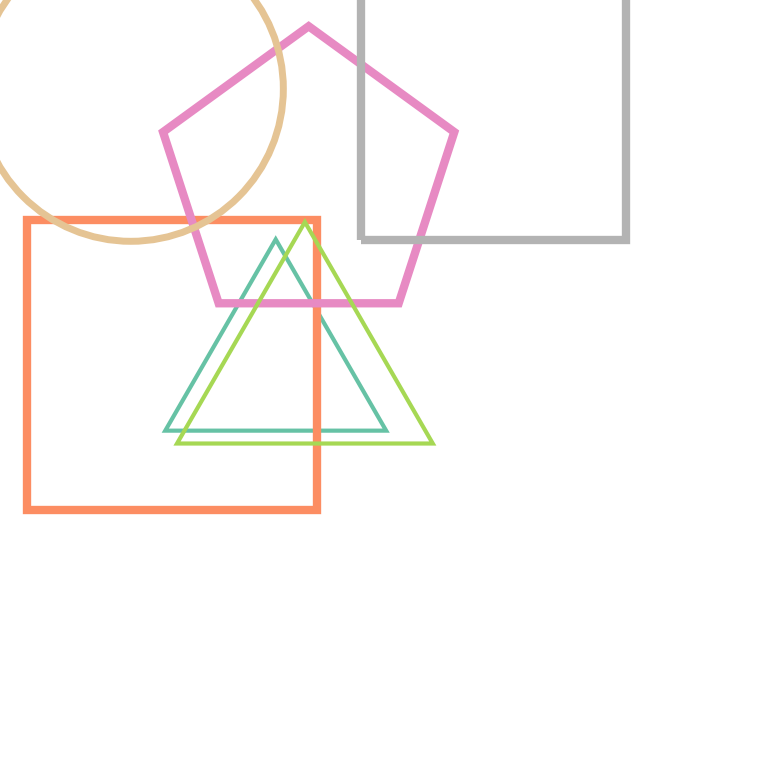[{"shape": "triangle", "thickness": 1.5, "radius": 0.83, "center": [0.358, 0.524]}, {"shape": "square", "thickness": 3, "radius": 0.94, "center": [0.223, 0.526]}, {"shape": "pentagon", "thickness": 3, "radius": 0.99, "center": [0.401, 0.767]}, {"shape": "triangle", "thickness": 1.5, "radius": 0.96, "center": [0.396, 0.52]}, {"shape": "circle", "thickness": 2.5, "radius": 0.99, "center": [0.17, 0.885]}, {"shape": "square", "thickness": 3, "radius": 0.86, "center": [0.641, 0.861]}]